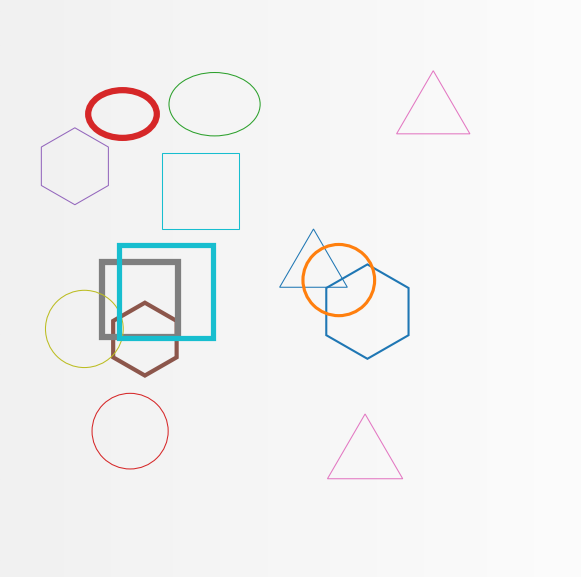[{"shape": "triangle", "thickness": 0.5, "radius": 0.34, "center": [0.539, 0.535]}, {"shape": "hexagon", "thickness": 1, "radius": 0.41, "center": [0.632, 0.46]}, {"shape": "circle", "thickness": 1.5, "radius": 0.31, "center": [0.583, 0.514]}, {"shape": "oval", "thickness": 0.5, "radius": 0.39, "center": [0.369, 0.819]}, {"shape": "oval", "thickness": 3, "radius": 0.3, "center": [0.211, 0.802]}, {"shape": "circle", "thickness": 0.5, "radius": 0.33, "center": [0.224, 0.253]}, {"shape": "hexagon", "thickness": 0.5, "radius": 0.33, "center": [0.129, 0.711]}, {"shape": "hexagon", "thickness": 2, "radius": 0.32, "center": [0.249, 0.412]}, {"shape": "triangle", "thickness": 0.5, "radius": 0.37, "center": [0.628, 0.208]}, {"shape": "triangle", "thickness": 0.5, "radius": 0.36, "center": [0.745, 0.804]}, {"shape": "square", "thickness": 3, "radius": 0.33, "center": [0.241, 0.48]}, {"shape": "circle", "thickness": 0.5, "radius": 0.33, "center": [0.145, 0.43]}, {"shape": "square", "thickness": 2.5, "radius": 0.4, "center": [0.285, 0.495]}, {"shape": "square", "thickness": 0.5, "radius": 0.33, "center": [0.345, 0.669]}]